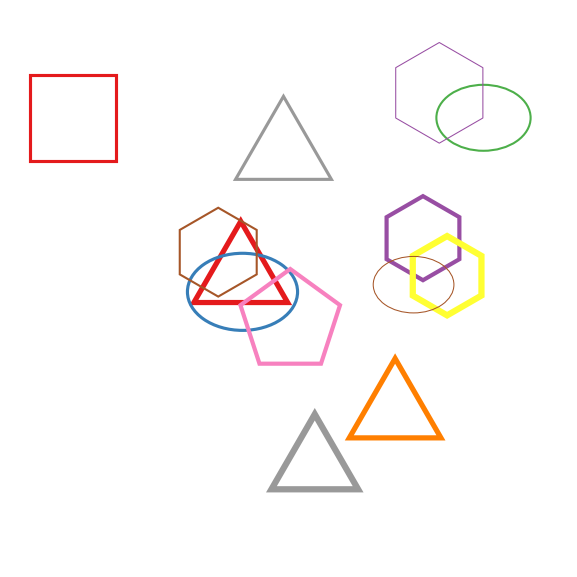[{"shape": "square", "thickness": 1.5, "radius": 0.37, "center": [0.127, 0.795]}, {"shape": "triangle", "thickness": 2.5, "radius": 0.47, "center": [0.417, 0.522]}, {"shape": "oval", "thickness": 1.5, "radius": 0.48, "center": [0.42, 0.494]}, {"shape": "oval", "thickness": 1, "radius": 0.41, "center": [0.837, 0.795]}, {"shape": "hexagon", "thickness": 2, "radius": 0.36, "center": [0.732, 0.587]}, {"shape": "hexagon", "thickness": 0.5, "radius": 0.44, "center": [0.761, 0.838]}, {"shape": "triangle", "thickness": 2.5, "radius": 0.46, "center": [0.684, 0.287]}, {"shape": "hexagon", "thickness": 3, "radius": 0.34, "center": [0.774, 0.522]}, {"shape": "hexagon", "thickness": 1, "radius": 0.38, "center": [0.378, 0.562]}, {"shape": "oval", "thickness": 0.5, "radius": 0.35, "center": [0.716, 0.506]}, {"shape": "pentagon", "thickness": 2, "radius": 0.45, "center": [0.503, 0.443]}, {"shape": "triangle", "thickness": 3, "radius": 0.43, "center": [0.545, 0.195]}, {"shape": "triangle", "thickness": 1.5, "radius": 0.48, "center": [0.491, 0.736]}]